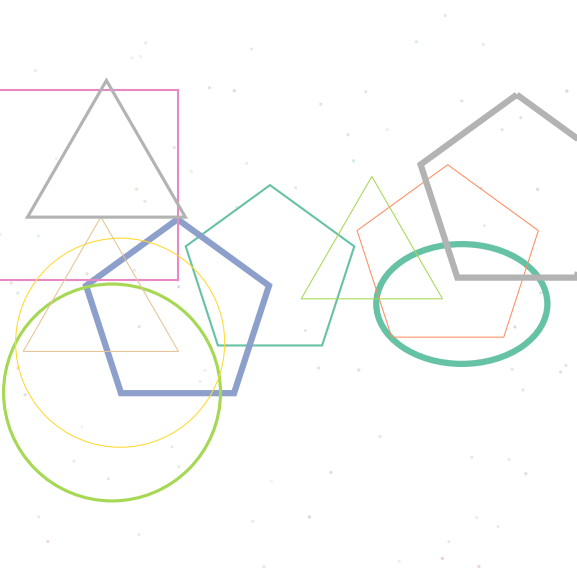[{"shape": "pentagon", "thickness": 1, "radius": 0.77, "center": [0.468, 0.525]}, {"shape": "oval", "thickness": 3, "radius": 0.74, "center": [0.8, 0.473]}, {"shape": "pentagon", "thickness": 0.5, "radius": 0.83, "center": [0.775, 0.549]}, {"shape": "pentagon", "thickness": 3, "radius": 0.83, "center": [0.307, 0.453]}, {"shape": "square", "thickness": 1, "radius": 0.82, "center": [0.144, 0.679]}, {"shape": "triangle", "thickness": 0.5, "radius": 0.71, "center": [0.644, 0.552]}, {"shape": "circle", "thickness": 1.5, "radius": 0.94, "center": [0.194, 0.319]}, {"shape": "circle", "thickness": 0.5, "radius": 0.91, "center": [0.208, 0.406]}, {"shape": "triangle", "thickness": 0.5, "radius": 0.78, "center": [0.175, 0.468]}, {"shape": "pentagon", "thickness": 3, "radius": 0.88, "center": [0.895, 0.66]}, {"shape": "triangle", "thickness": 1.5, "radius": 0.79, "center": [0.184, 0.702]}]